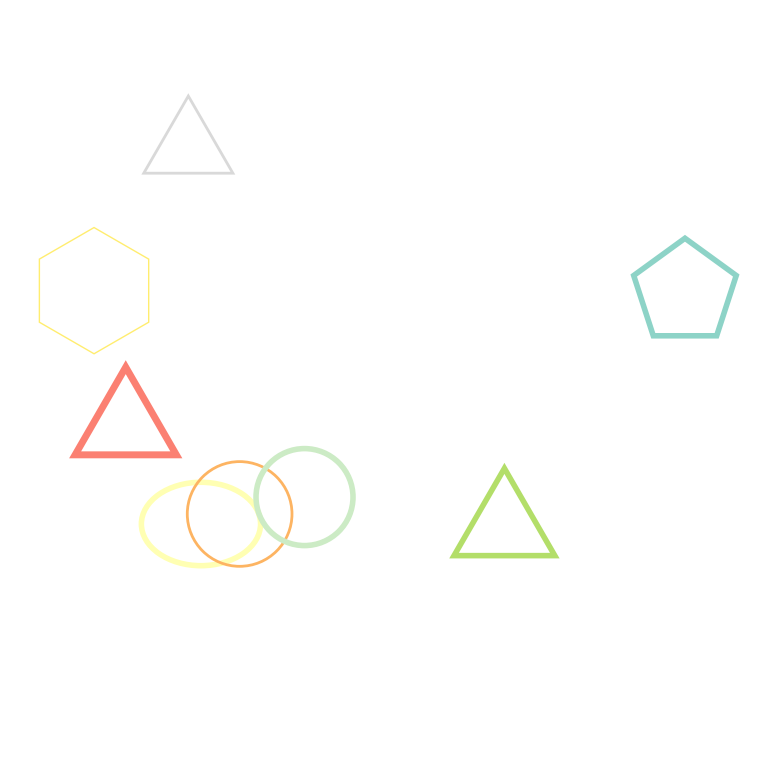[{"shape": "pentagon", "thickness": 2, "radius": 0.35, "center": [0.89, 0.621]}, {"shape": "oval", "thickness": 2, "radius": 0.39, "center": [0.261, 0.32]}, {"shape": "triangle", "thickness": 2.5, "radius": 0.38, "center": [0.163, 0.447]}, {"shape": "circle", "thickness": 1, "radius": 0.34, "center": [0.311, 0.333]}, {"shape": "triangle", "thickness": 2, "radius": 0.38, "center": [0.655, 0.316]}, {"shape": "triangle", "thickness": 1, "radius": 0.33, "center": [0.245, 0.808]}, {"shape": "circle", "thickness": 2, "radius": 0.31, "center": [0.395, 0.354]}, {"shape": "hexagon", "thickness": 0.5, "radius": 0.41, "center": [0.122, 0.623]}]